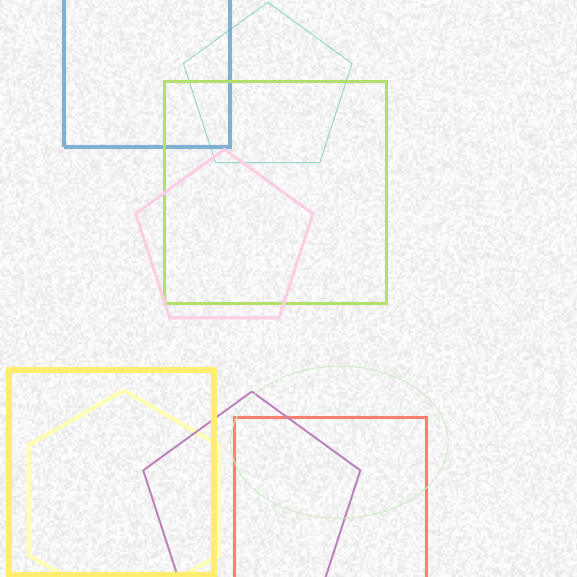[{"shape": "pentagon", "thickness": 0.5, "radius": 0.77, "center": [0.464, 0.842]}, {"shape": "hexagon", "thickness": 2, "radius": 0.95, "center": [0.214, 0.133]}, {"shape": "square", "thickness": 1.5, "radius": 0.83, "center": [0.571, 0.111]}, {"shape": "square", "thickness": 2, "radius": 0.72, "center": [0.254, 0.888]}, {"shape": "square", "thickness": 1.5, "radius": 0.96, "center": [0.476, 0.666]}, {"shape": "pentagon", "thickness": 1.5, "radius": 0.81, "center": [0.388, 0.579]}, {"shape": "pentagon", "thickness": 1, "radius": 0.99, "center": [0.436, 0.124]}, {"shape": "oval", "thickness": 0.5, "radius": 0.94, "center": [0.588, 0.233]}, {"shape": "square", "thickness": 3, "radius": 0.89, "center": [0.193, 0.181]}]